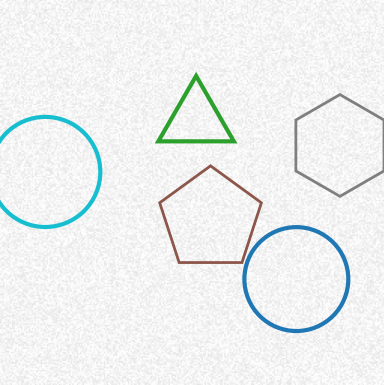[{"shape": "circle", "thickness": 3, "radius": 0.67, "center": [0.77, 0.275]}, {"shape": "triangle", "thickness": 3, "radius": 0.57, "center": [0.509, 0.69]}, {"shape": "pentagon", "thickness": 2, "radius": 0.69, "center": [0.547, 0.43]}, {"shape": "hexagon", "thickness": 2, "radius": 0.66, "center": [0.883, 0.622]}, {"shape": "circle", "thickness": 3, "radius": 0.72, "center": [0.118, 0.553]}]